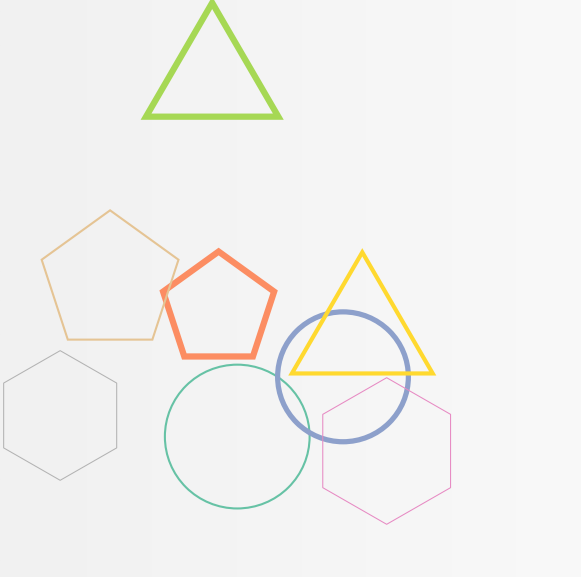[{"shape": "circle", "thickness": 1, "radius": 0.62, "center": [0.408, 0.243]}, {"shape": "pentagon", "thickness": 3, "radius": 0.5, "center": [0.376, 0.463]}, {"shape": "circle", "thickness": 2.5, "radius": 0.56, "center": [0.59, 0.347]}, {"shape": "hexagon", "thickness": 0.5, "radius": 0.63, "center": [0.665, 0.218]}, {"shape": "triangle", "thickness": 3, "radius": 0.66, "center": [0.365, 0.863]}, {"shape": "triangle", "thickness": 2, "radius": 0.7, "center": [0.623, 0.422]}, {"shape": "pentagon", "thickness": 1, "radius": 0.62, "center": [0.189, 0.511]}, {"shape": "hexagon", "thickness": 0.5, "radius": 0.56, "center": [0.104, 0.28]}]